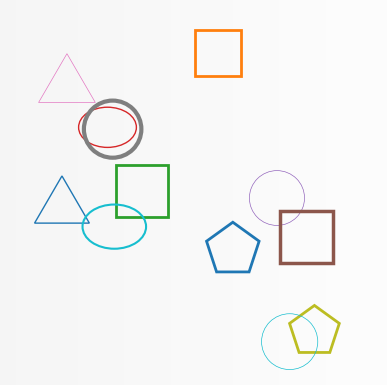[{"shape": "triangle", "thickness": 1, "radius": 0.41, "center": [0.16, 0.461]}, {"shape": "pentagon", "thickness": 2, "radius": 0.36, "center": [0.601, 0.351]}, {"shape": "square", "thickness": 2, "radius": 0.29, "center": [0.562, 0.863]}, {"shape": "square", "thickness": 2, "radius": 0.34, "center": [0.366, 0.503]}, {"shape": "oval", "thickness": 1, "radius": 0.37, "center": [0.277, 0.669]}, {"shape": "circle", "thickness": 0.5, "radius": 0.36, "center": [0.715, 0.486]}, {"shape": "square", "thickness": 2.5, "radius": 0.34, "center": [0.791, 0.384]}, {"shape": "triangle", "thickness": 0.5, "radius": 0.42, "center": [0.173, 0.776]}, {"shape": "circle", "thickness": 3, "radius": 0.37, "center": [0.291, 0.665]}, {"shape": "pentagon", "thickness": 2, "radius": 0.34, "center": [0.811, 0.139]}, {"shape": "circle", "thickness": 0.5, "radius": 0.36, "center": [0.748, 0.113]}, {"shape": "oval", "thickness": 1.5, "radius": 0.41, "center": [0.295, 0.411]}]